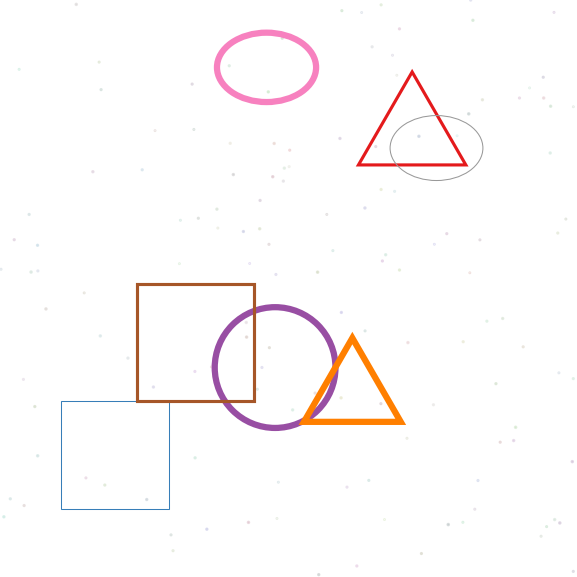[{"shape": "triangle", "thickness": 1.5, "radius": 0.54, "center": [0.714, 0.767]}, {"shape": "square", "thickness": 0.5, "radius": 0.47, "center": [0.199, 0.212]}, {"shape": "circle", "thickness": 3, "radius": 0.52, "center": [0.476, 0.363]}, {"shape": "triangle", "thickness": 3, "radius": 0.48, "center": [0.61, 0.317]}, {"shape": "square", "thickness": 1.5, "radius": 0.51, "center": [0.339, 0.407]}, {"shape": "oval", "thickness": 3, "radius": 0.43, "center": [0.462, 0.882]}, {"shape": "oval", "thickness": 0.5, "radius": 0.4, "center": [0.756, 0.743]}]